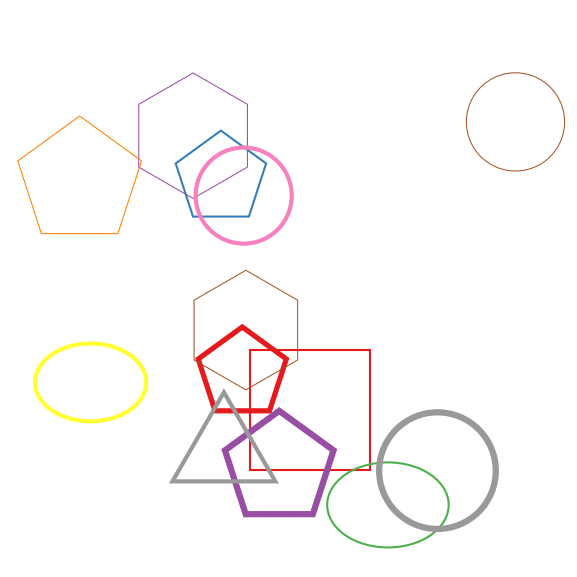[{"shape": "pentagon", "thickness": 2.5, "radius": 0.4, "center": [0.42, 0.353]}, {"shape": "square", "thickness": 1, "radius": 0.52, "center": [0.536, 0.289]}, {"shape": "pentagon", "thickness": 1, "radius": 0.41, "center": [0.383, 0.691]}, {"shape": "oval", "thickness": 1, "radius": 0.53, "center": [0.672, 0.125]}, {"shape": "pentagon", "thickness": 3, "radius": 0.49, "center": [0.484, 0.189]}, {"shape": "hexagon", "thickness": 0.5, "radius": 0.54, "center": [0.334, 0.764]}, {"shape": "pentagon", "thickness": 0.5, "radius": 0.56, "center": [0.138, 0.686]}, {"shape": "oval", "thickness": 2, "radius": 0.48, "center": [0.157, 0.337]}, {"shape": "hexagon", "thickness": 0.5, "radius": 0.52, "center": [0.426, 0.428]}, {"shape": "circle", "thickness": 0.5, "radius": 0.43, "center": [0.893, 0.788]}, {"shape": "circle", "thickness": 2, "radius": 0.42, "center": [0.422, 0.66]}, {"shape": "circle", "thickness": 3, "radius": 0.5, "center": [0.758, 0.184]}, {"shape": "triangle", "thickness": 2, "radius": 0.51, "center": [0.388, 0.217]}]